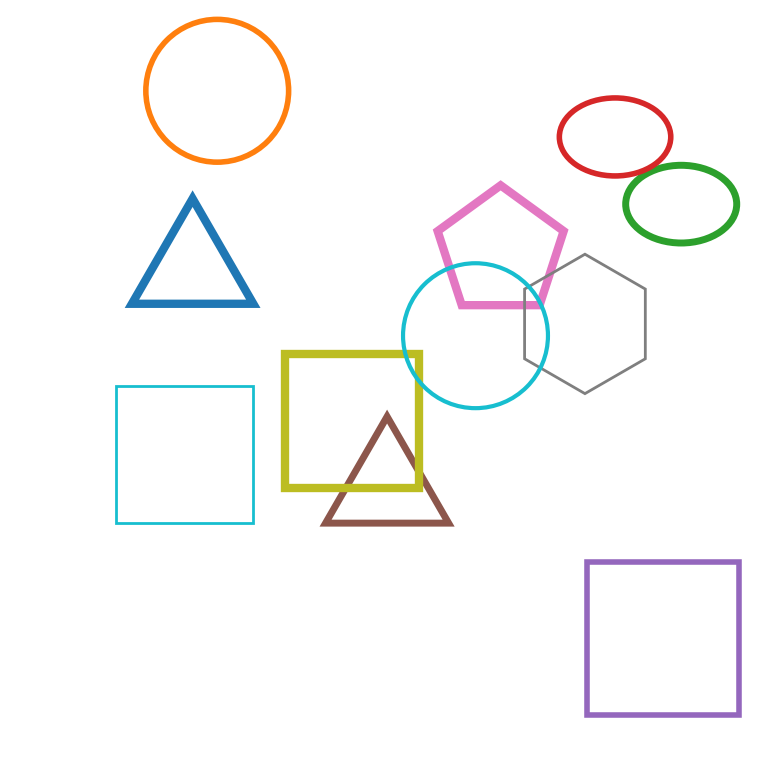[{"shape": "triangle", "thickness": 3, "radius": 0.46, "center": [0.25, 0.651]}, {"shape": "circle", "thickness": 2, "radius": 0.46, "center": [0.282, 0.882]}, {"shape": "oval", "thickness": 2.5, "radius": 0.36, "center": [0.885, 0.735]}, {"shape": "oval", "thickness": 2, "radius": 0.36, "center": [0.799, 0.822]}, {"shape": "square", "thickness": 2, "radius": 0.49, "center": [0.861, 0.171]}, {"shape": "triangle", "thickness": 2.5, "radius": 0.46, "center": [0.503, 0.367]}, {"shape": "pentagon", "thickness": 3, "radius": 0.43, "center": [0.65, 0.673]}, {"shape": "hexagon", "thickness": 1, "radius": 0.45, "center": [0.76, 0.579]}, {"shape": "square", "thickness": 3, "radius": 0.44, "center": [0.457, 0.453]}, {"shape": "square", "thickness": 1, "radius": 0.44, "center": [0.24, 0.409]}, {"shape": "circle", "thickness": 1.5, "radius": 0.47, "center": [0.618, 0.564]}]